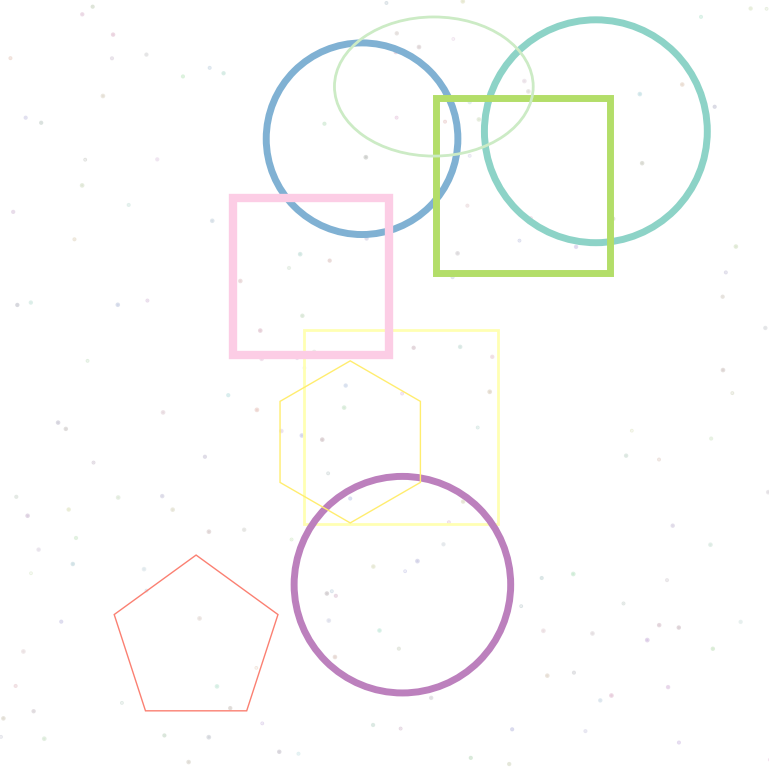[{"shape": "circle", "thickness": 2.5, "radius": 0.72, "center": [0.774, 0.83]}, {"shape": "square", "thickness": 1, "radius": 0.63, "center": [0.521, 0.446]}, {"shape": "pentagon", "thickness": 0.5, "radius": 0.56, "center": [0.255, 0.167]}, {"shape": "circle", "thickness": 2.5, "radius": 0.62, "center": [0.47, 0.82]}, {"shape": "square", "thickness": 2.5, "radius": 0.57, "center": [0.679, 0.759]}, {"shape": "square", "thickness": 3, "radius": 0.51, "center": [0.404, 0.641]}, {"shape": "circle", "thickness": 2.5, "radius": 0.7, "center": [0.523, 0.241]}, {"shape": "oval", "thickness": 1, "radius": 0.65, "center": [0.563, 0.888]}, {"shape": "hexagon", "thickness": 0.5, "radius": 0.53, "center": [0.455, 0.426]}]